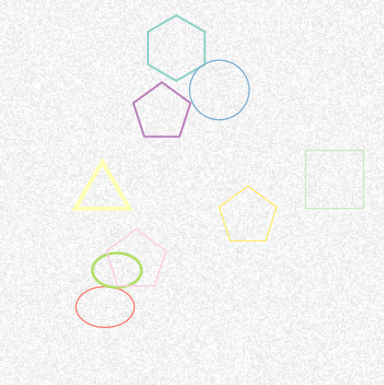[{"shape": "hexagon", "thickness": 1.5, "radius": 0.43, "center": [0.458, 0.875]}, {"shape": "triangle", "thickness": 3, "radius": 0.41, "center": [0.266, 0.499]}, {"shape": "oval", "thickness": 1, "radius": 0.38, "center": [0.273, 0.203]}, {"shape": "circle", "thickness": 1, "radius": 0.39, "center": [0.57, 0.766]}, {"shape": "oval", "thickness": 2, "radius": 0.32, "center": [0.304, 0.298]}, {"shape": "pentagon", "thickness": 1, "radius": 0.41, "center": [0.354, 0.323]}, {"shape": "pentagon", "thickness": 1.5, "radius": 0.39, "center": [0.421, 0.708]}, {"shape": "square", "thickness": 1, "radius": 0.38, "center": [0.868, 0.534]}, {"shape": "pentagon", "thickness": 1, "radius": 0.39, "center": [0.644, 0.438]}]